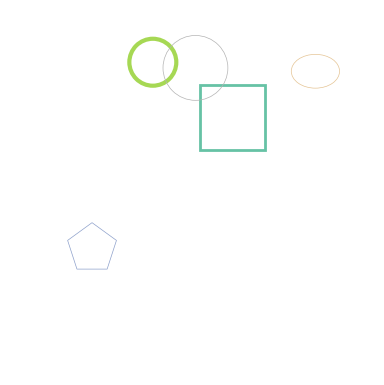[{"shape": "square", "thickness": 2, "radius": 0.42, "center": [0.604, 0.695]}, {"shape": "pentagon", "thickness": 0.5, "radius": 0.33, "center": [0.239, 0.355]}, {"shape": "circle", "thickness": 3, "radius": 0.3, "center": [0.397, 0.838]}, {"shape": "oval", "thickness": 0.5, "radius": 0.31, "center": [0.819, 0.815]}, {"shape": "circle", "thickness": 0.5, "radius": 0.42, "center": [0.508, 0.824]}]